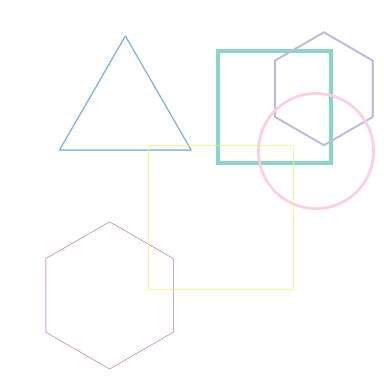[{"shape": "square", "thickness": 3, "radius": 0.73, "center": [0.713, 0.722]}, {"shape": "hexagon", "thickness": 1.5, "radius": 0.73, "center": [0.841, 0.769]}, {"shape": "triangle", "thickness": 1, "radius": 0.99, "center": [0.326, 0.709]}, {"shape": "circle", "thickness": 2, "radius": 0.75, "center": [0.821, 0.608]}, {"shape": "hexagon", "thickness": 0.5, "radius": 0.96, "center": [0.285, 0.233]}, {"shape": "square", "thickness": 0.5, "radius": 0.94, "center": [0.572, 0.436]}]